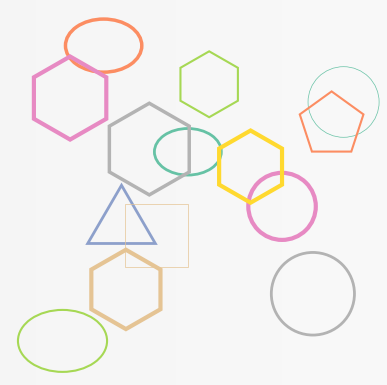[{"shape": "oval", "thickness": 2, "radius": 0.43, "center": [0.485, 0.606]}, {"shape": "circle", "thickness": 0.5, "radius": 0.46, "center": [0.887, 0.735]}, {"shape": "pentagon", "thickness": 1.5, "radius": 0.43, "center": [0.856, 0.676]}, {"shape": "oval", "thickness": 2.5, "radius": 0.49, "center": [0.267, 0.882]}, {"shape": "triangle", "thickness": 2, "radius": 0.5, "center": [0.314, 0.418]}, {"shape": "hexagon", "thickness": 3, "radius": 0.54, "center": [0.181, 0.745]}, {"shape": "circle", "thickness": 3, "radius": 0.44, "center": [0.728, 0.464]}, {"shape": "oval", "thickness": 1.5, "radius": 0.57, "center": [0.161, 0.115]}, {"shape": "hexagon", "thickness": 1.5, "radius": 0.43, "center": [0.54, 0.781]}, {"shape": "hexagon", "thickness": 3, "radius": 0.47, "center": [0.647, 0.567]}, {"shape": "square", "thickness": 0.5, "radius": 0.41, "center": [0.403, 0.388]}, {"shape": "hexagon", "thickness": 3, "radius": 0.52, "center": [0.325, 0.248]}, {"shape": "circle", "thickness": 2, "radius": 0.54, "center": [0.807, 0.237]}, {"shape": "hexagon", "thickness": 2.5, "radius": 0.59, "center": [0.385, 0.613]}]